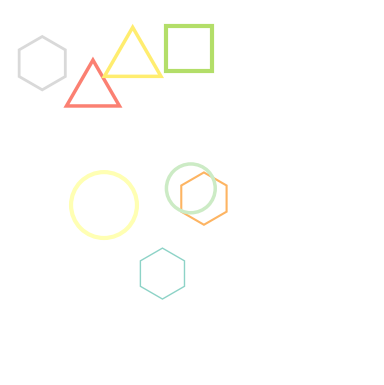[{"shape": "hexagon", "thickness": 1, "radius": 0.33, "center": [0.422, 0.289]}, {"shape": "circle", "thickness": 3, "radius": 0.43, "center": [0.27, 0.467]}, {"shape": "triangle", "thickness": 2.5, "radius": 0.4, "center": [0.241, 0.765]}, {"shape": "hexagon", "thickness": 1.5, "radius": 0.34, "center": [0.53, 0.484]}, {"shape": "square", "thickness": 3, "radius": 0.3, "center": [0.491, 0.874]}, {"shape": "hexagon", "thickness": 2, "radius": 0.35, "center": [0.11, 0.836]}, {"shape": "circle", "thickness": 2.5, "radius": 0.32, "center": [0.496, 0.511]}, {"shape": "triangle", "thickness": 2.5, "radius": 0.42, "center": [0.345, 0.844]}]